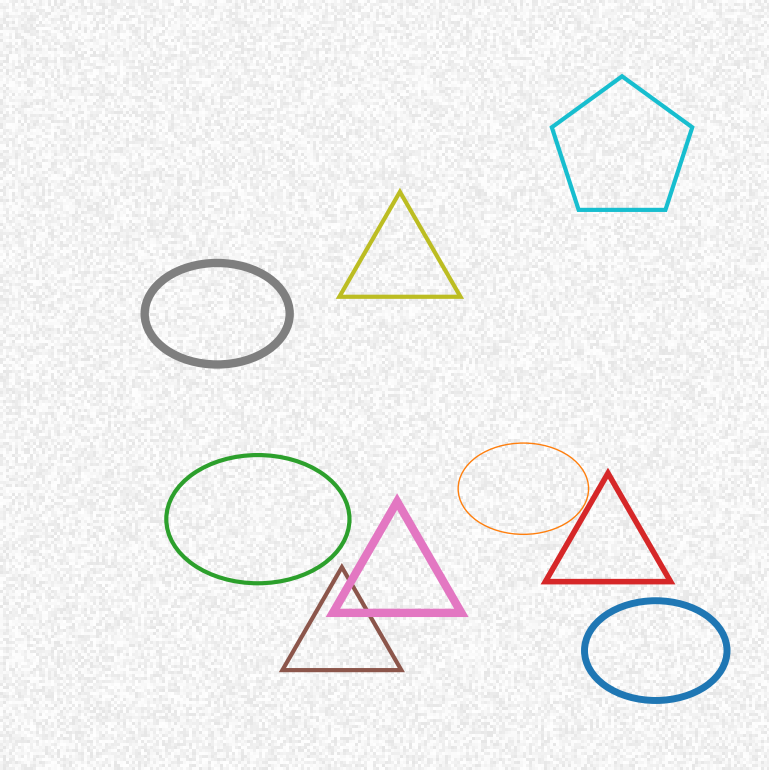[{"shape": "oval", "thickness": 2.5, "radius": 0.46, "center": [0.852, 0.155]}, {"shape": "oval", "thickness": 0.5, "radius": 0.42, "center": [0.68, 0.365]}, {"shape": "oval", "thickness": 1.5, "radius": 0.59, "center": [0.335, 0.326]}, {"shape": "triangle", "thickness": 2, "radius": 0.47, "center": [0.79, 0.292]}, {"shape": "triangle", "thickness": 1.5, "radius": 0.45, "center": [0.444, 0.174]}, {"shape": "triangle", "thickness": 3, "radius": 0.48, "center": [0.516, 0.252]}, {"shape": "oval", "thickness": 3, "radius": 0.47, "center": [0.282, 0.593]}, {"shape": "triangle", "thickness": 1.5, "radius": 0.45, "center": [0.519, 0.66]}, {"shape": "pentagon", "thickness": 1.5, "radius": 0.48, "center": [0.808, 0.805]}]